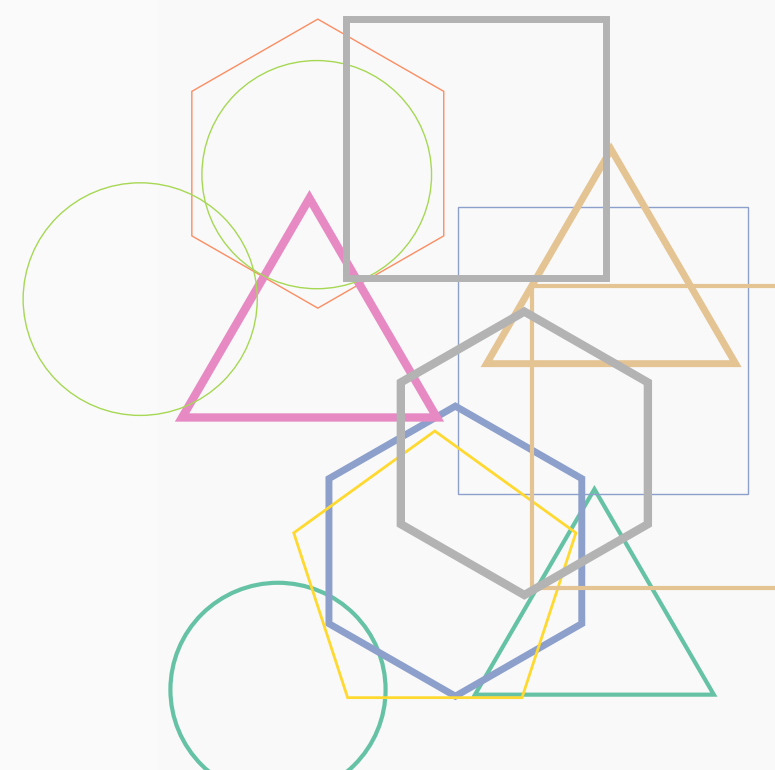[{"shape": "circle", "thickness": 1.5, "radius": 0.69, "center": [0.359, 0.104]}, {"shape": "triangle", "thickness": 1.5, "radius": 0.89, "center": [0.767, 0.187]}, {"shape": "hexagon", "thickness": 0.5, "radius": 0.94, "center": [0.41, 0.788]}, {"shape": "square", "thickness": 0.5, "radius": 0.93, "center": [0.778, 0.545]}, {"shape": "hexagon", "thickness": 2.5, "radius": 0.94, "center": [0.588, 0.284]}, {"shape": "triangle", "thickness": 3, "radius": 0.95, "center": [0.399, 0.553]}, {"shape": "circle", "thickness": 0.5, "radius": 0.74, "center": [0.409, 0.773]}, {"shape": "circle", "thickness": 0.5, "radius": 0.76, "center": [0.181, 0.612]}, {"shape": "pentagon", "thickness": 1, "radius": 0.96, "center": [0.561, 0.249]}, {"shape": "square", "thickness": 1.5, "radius": 0.98, "center": [0.883, 0.433]}, {"shape": "triangle", "thickness": 2.5, "radius": 0.93, "center": [0.789, 0.62]}, {"shape": "hexagon", "thickness": 3, "radius": 0.92, "center": [0.677, 0.411]}, {"shape": "square", "thickness": 2.5, "radius": 0.84, "center": [0.614, 0.808]}]